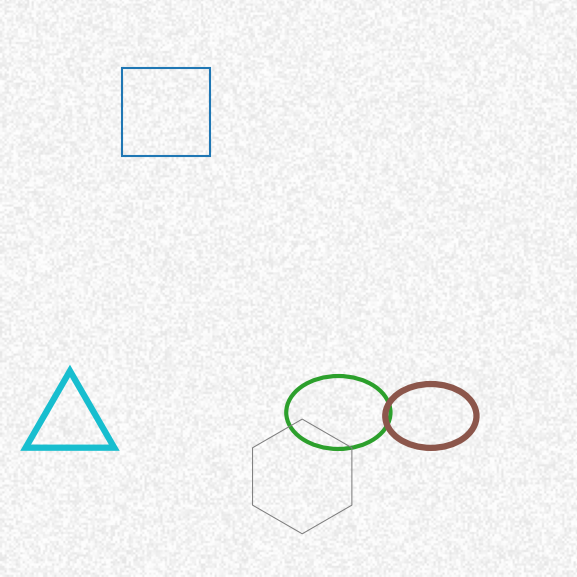[{"shape": "square", "thickness": 1, "radius": 0.38, "center": [0.287, 0.805]}, {"shape": "oval", "thickness": 2, "radius": 0.45, "center": [0.586, 0.285]}, {"shape": "oval", "thickness": 3, "radius": 0.39, "center": [0.746, 0.279]}, {"shape": "hexagon", "thickness": 0.5, "radius": 0.5, "center": [0.523, 0.174]}, {"shape": "triangle", "thickness": 3, "radius": 0.44, "center": [0.121, 0.268]}]